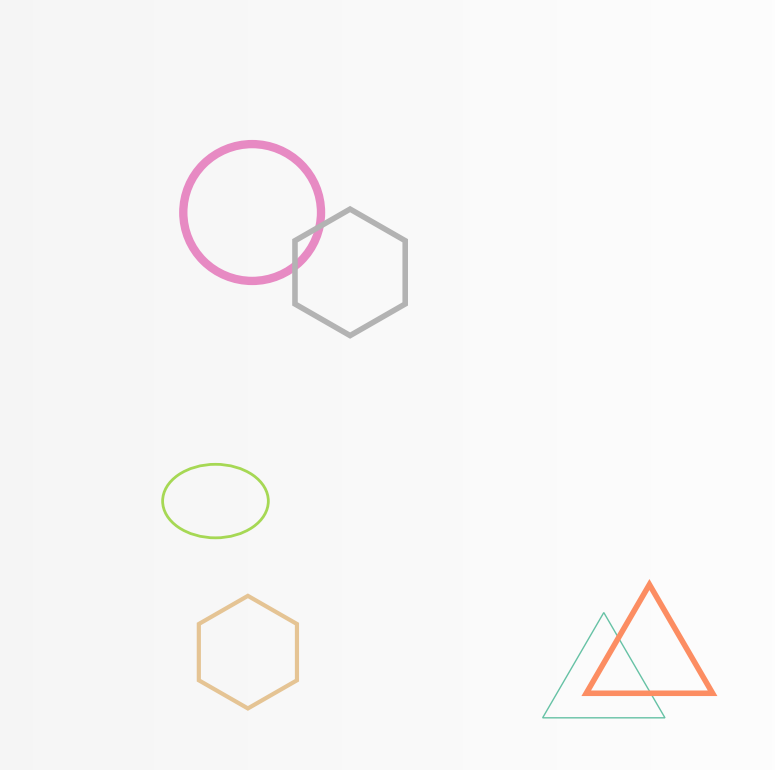[{"shape": "triangle", "thickness": 0.5, "radius": 0.46, "center": [0.779, 0.113]}, {"shape": "triangle", "thickness": 2, "radius": 0.47, "center": [0.838, 0.147]}, {"shape": "circle", "thickness": 3, "radius": 0.44, "center": [0.325, 0.724]}, {"shape": "oval", "thickness": 1, "radius": 0.34, "center": [0.278, 0.349]}, {"shape": "hexagon", "thickness": 1.5, "radius": 0.37, "center": [0.32, 0.153]}, {"shape": "hexagon", "thickness": 2, "radius": 0.41, "center": [0.452, 0.646]}]